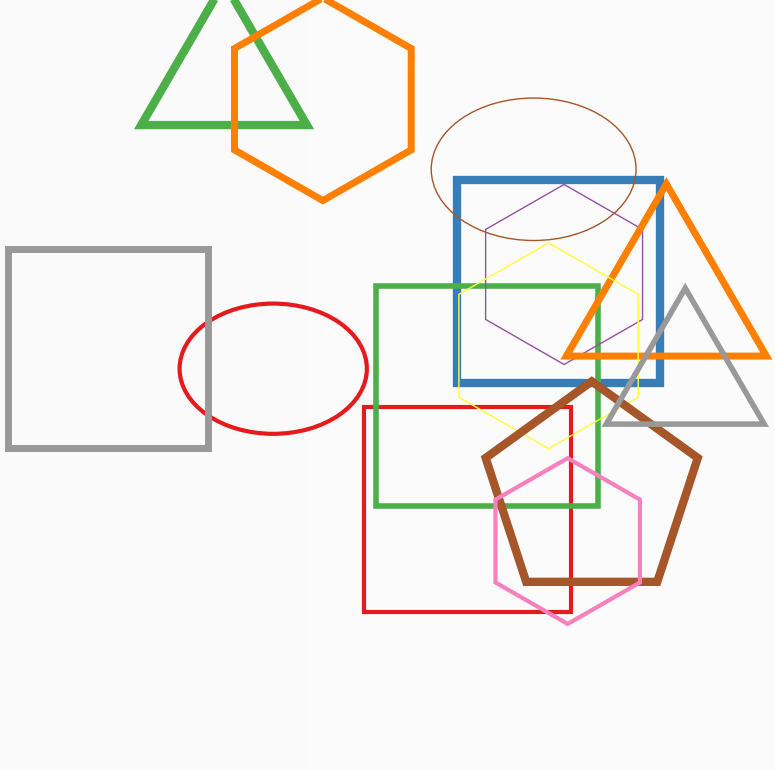[{"shape": "oval", "thickness": 1.5, "radius": 0.6, "center": [0.353, 0.521]}, {"shape": "square", "thickness": 1.5, "radius": 0.67, "center": [0.603, 0.338]}, {"shape": "square", "thickness": 3, "radius": 0.66, "center": [0.721, 0.634]}, {"shape": "triangle", "thickness": 3, "radius": 0.62, "center": [0.289, 0.899]}, {"shape": "square", "thickness": 2, "radius": 0.71, "center": [0.628, 0.486]}, {"shape": "hexagon", "thickness": 0.5, "radius": 0.58, "center": [0.728, 0.644]}, {"shape": "hexagon", "thickness": 2.5, "radius": 0.66, "center": [0.417, 0.871]}, {"shape": "triangle", "thickness": 2.5, "radius": 0.75, "center": [0.86, 0.612]}, {"shape": "hexagon", "thickness": 0.5, "radius": 0.67, "center": [0.708, 0.551]}, {"shape": "pentagon", "thickness": 3, "radius": 0.72, "center": [0.764, 0.361]}, {"shape": "oval", "thickness": 0.5, "radius": 0.66, "center": [0.689, 0.78]}, {"shape": "hexagon", "thickness": 1.5, "radius": 0.54, "center": [0.733, 0.297]}, {"shape": "triangle", "thickness": 2, "radius": 0.59, "center": [0.884, 0.508]}, {"shape": "square", "thickness": 2.5, "radius": 0.65, "center": [0.139, 0.548]}]